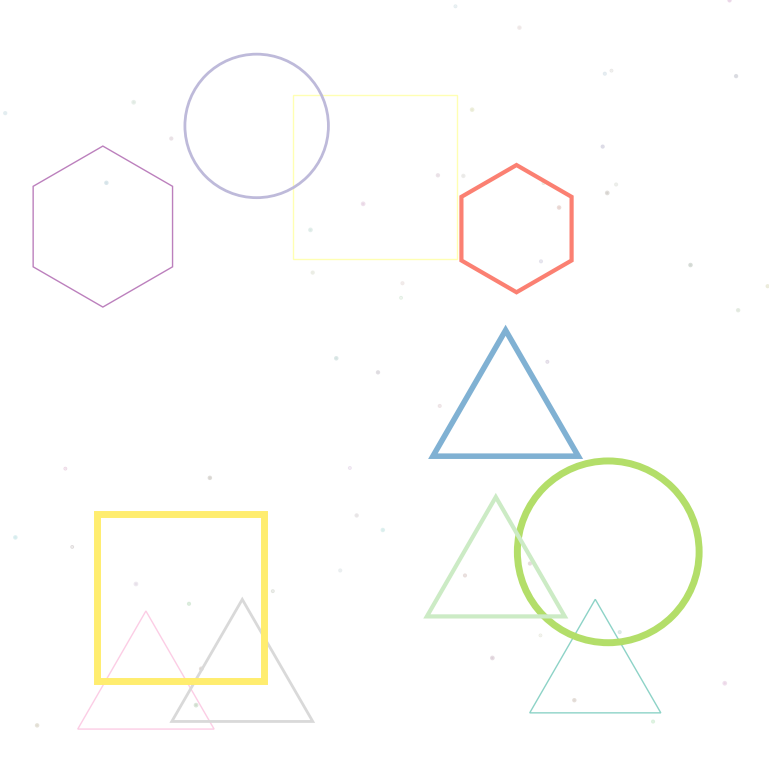[{"shape": "triangle", "thickness": 0.5, "radius": 0.49, "center": [0.773, 0.123]}, {"shape": "square", "thickness": 0.5, "radius": 0.53, "center": [0.487, 0.77]}, {"shape": "circle", "thickness": 1, "radius": 0.47, "center": [0.333, 0.836]}, {"shape": "hexagon", "thickness": 1.5, "radius": 0.41, "center": [0.671, 0.703]}, {"shape": "triangle", "thickness": 2, "radius": 0.55, "center": [0.657, 0.462]}, {"shape": "circle", "thickness": 2.5, "radius": 0.59, "center": [0.79, 0.283]}, {"shape": "triangle", "thickness": 0.5, "radius": 0.51, "center": [0.189, 0.104]}, {"shape": "triangle", "thickness": 1, "radius": 0.53, "center": [0.315, 0.116]}, {"shape": "hexagon", "thickness": 0.5, "radius": 0.52, "center": [0.134, 0.706]}, {"shape": "triangle", "thickness": 1.5, "radius": 0.52, "center": [0.644, 0.251]}, {"shape": "square", "thickness": 2.5, "radius": 0.54, "center": [0.234, 0.224]}]